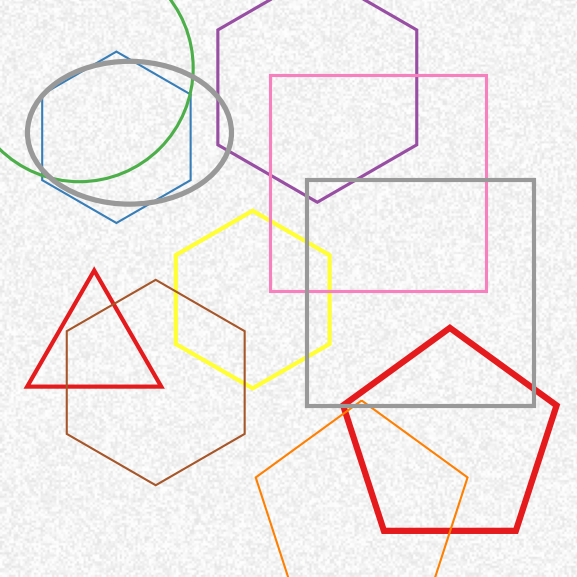[{"shape": "pentagon", "thickness": 3, "radius": 0.97, "center": [0.779, 0.237]}, {"shape": "triangle", "thickness": 2, "radius": 0.67, "center": [0.163, 0.397]}, {"shape": "hexagon", "thickness": 1, "radius": 0.74, "center": [0.202, 0.761]}, {"shape": "circle", "thickness": 1.5, "radius": 0.99, "center": [0.137, 0.882]}, {"shape": "hexagon", "thickness": 1.5, "radius": 0.99, "center": [0.549, 0.848]}, {"shape": "pentagon", "thickness": 1, "radius": 0.96, "center": [0.626, 0.113]}, {"shape": "hexagon", "thickness": 2, "radius": 0.77, "center": [0.438, 0.48]}, {"shape": "hexagon", "thickness": 1, "radius": 0.89, "center": [0.27, 0.337]}, {"shape": "square", "thickness": 1.5, "radius": 0.94, "center": [0.655, 0.682]}, {"shape": "oval", "thickness": 2.5, "radius": 0.88, "center": [0.224, 0.769]}, {"shape": "square", "thickness": 2, "radius": 0.98, "center": [0.728, 0.492]}]